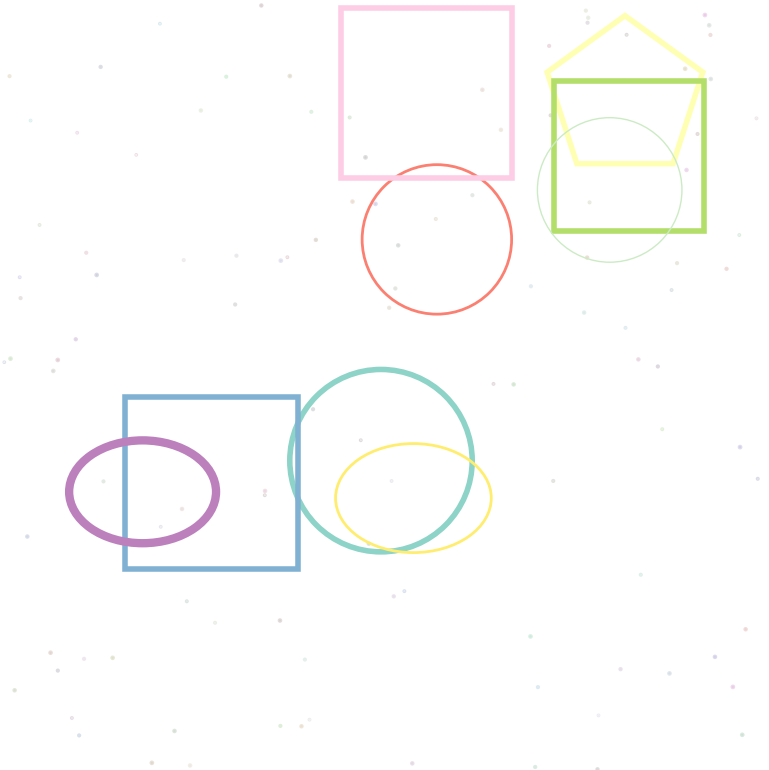[{"shape": "circle", "thickness": 2, "radius": 0.59, "center": [0.495, 0.402]}, {"shape": "pentagon", "thickness": 2, "radius": 0.53, "center": [0.812, 0.873]}, {"shape": "circle", "thickness": 1, "radius": 0.49, "center": [0.567, 0.689]}, {"shape": "square", "thickness": 2, "radius": 0.56, "center": [0.275, 0.372]}, {"shape": "square", "thickness": 2, "radius": 0.49, "center": [0.817, 0.798]}, {"shape": "square", "thickness": 2, "radius": 0.55, "center": [0.554, 0.879]}, {"shape": "oval", "thickness": 3, "radius": 0.48, "center": [0.185, 0.361]}, {"shape": "circle", "thickness": 0.5, "radius": 0.47, "center": [0.792, 0.753]}, {"shape": "oval", "thickness": 1, "radius": 0.51, "center": [0.537, 0.353]}]